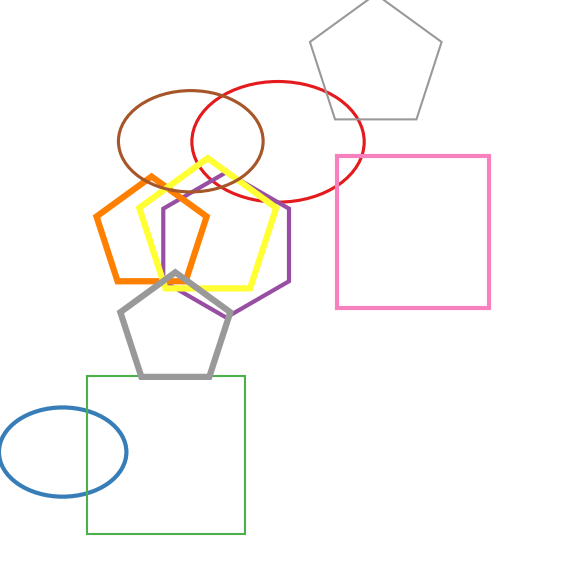[{"shape": "oval", "thickness": 1.5, "radius": 0.75, "center": [0.481, 0.754]}, {"shape": "oval", "thickness": 2, "radius": 0.55, "center": [0.109, 0.216]}, {"shape": "square", "thickness": 1, "radius": 0.69, "center": [0.287, 0.211]}, {"shape": "hexagon", "thickness": 2, "radius": 0.63, "center": [0.392, 0.575]}, {"shape": "pentagon", "thickness": 3, "radius": 0.5, "center": [0.262, 0.593]}, {"shape": "pentagon", "thickness": 3, "radius": 0.62, "center": [0.36, 0.601]}, {"shape": "oval", "thickness": 1.5, "radius": 0.63, "center": [0.33, 0.755]}, {"shape": "square", "thickness": 2, "radius": 0.66, "center": [0.715, 0.598]}, {"shape": "pentagon", "thickness": 3, "radius": 0.5, "center": [0.304, 0.428]}, {"shape": "pentagon", "thickness": 1, "radius": 0.6, "center": [0.651, 0.889]}]